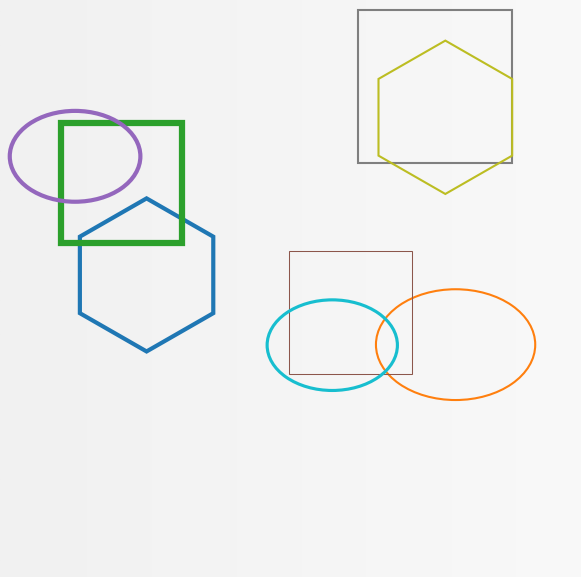[{"shape": "hexagon", "thickness": 2, "radius": 0.66, "center": [0.252, 0.523]}, {"shape": "oval", "thickness": 1, "radius": 0.69, "center": [0.784, 0.402]}, {"shape": "square", "thickness": 3, "radius": 0.52, "center": [0.209, 0.682]}, {"shape": "oval", "thickness": 2, "radius": 0.56, "center": [0.129, 0.728]}, {"shape": "square", "thickness": 0.5, "radius": 0.53, "center": [0.604, 0.458]}, {"shape": "square", "thickness": 1, "radius": 0.66, "center": [0.748, 0.849]}, {"shape": "hexagon", "thickness": 1, "radius": 0.66, "center": [0.766, 0.796]}, {"shape": "oval", "thickness": 1.5, "radius": 0.56, "center": [0.572, 0.401]}]